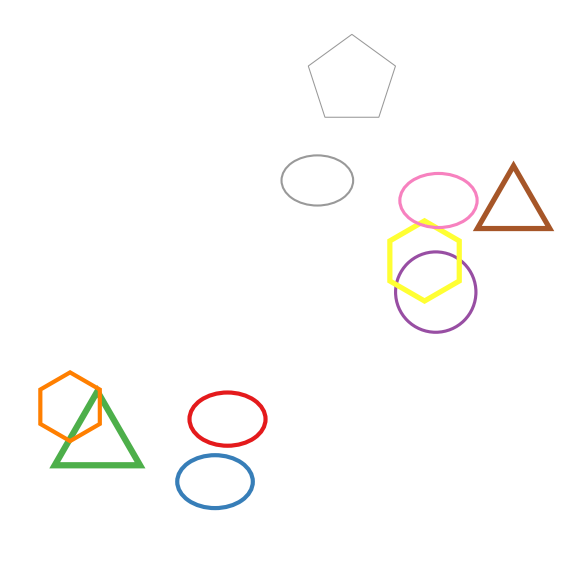[{"shape": "oval", "thickness": 2, "radius": 0.33, "center": [0.394, 0.273]}, {"shape": "oval", "thickness": 2, "radius": 0.33, "center": [0.372, 0.165]}, {"shape": "triangle", "thickness": 3, "radius": 0.43, "center": [0.169, 0.236]}, {"shape": "circle", "thickness": 1.5, "radius": 0.35, "center": [0.755, 0.493]}, {"shape": "hexagon", "thickness": 2, "radius": 0.3, "center": [0.121, 0.295]}, {"shape": "hexagon", "thickness": 2.5, "radius": 0.35, "center": [0.735, 0.547]}, {"shape": "triangle", "thickness": 2.5, "radius": 0.36, "center": [0.889, 0.64]}, {"shape": "oval", "thickness": 1.5, "radius": 0.33, "center": [0.759, 0.652]}, {"shape": "oval", "thickness": 1, "radius": 0.31, "center": [0.55, 0.687]}, {"shape": "pentagon", "thickness": 0.5, "radius": 0.4, "center": [0.609, 0.86]}]